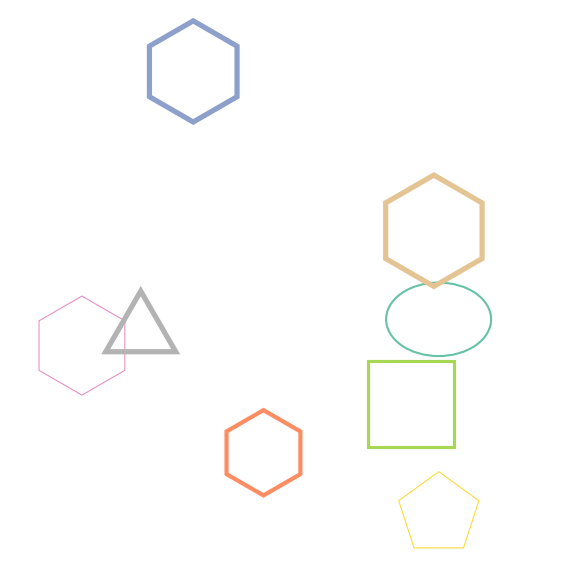[{"shape": "oval", "thickness": 1, "radius": 0.45, "center": [0.759, 0.446]}, {"shape": "hexagon", "thickness": 2, "radius": 0.37, "center": [0.456, 0.215]}, {"shape": "hexagon", "thickness": 2.5, "radius": 0.44, "center": [0.335, 0.875]}, {"shape": "hexagon", "thickness": 0.5, "radius": 0.43, "center": [0.142, 0.401]}, {"shape": "square", "thickness": 1.5, "radius": 0.37, "center": [0.712, 0.3]}, {"shape": "pentagon", "thickness": 0.5, "radius": 0.36, "center": [0.76, 0.11]}, {"shape": "hexagon", "thickness": 2.5, "radius": 0.48, "center": [0.751, 0.6]}, {"shape": "triangle", "thickness": 2.5, "radius": 0.35, "center": [0.244, 0.425]}]